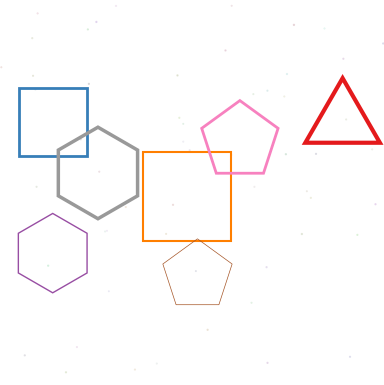[{"shape": "triangle", "thickness": 3, "radius": 0.56, "center": [0.89, 0.685]}, {"shape": "square", "thickness": 2, "radius": 0.44, "center": [0.138, 0.684]}, {"shape": "hexagon", "thickness": 1, "radius": 0.52, "center": [0.137, 0.343]}, {"shape": "square", "thickness": 1.5, "radius": 0.58, "center": [0.486, 0.489]}, {"shape": "pentagon", "thickness": 0.5, "radius": 0.47, "center": [0.513, 0.285]}, {"shape": "pentagon", "thickness": 2, "radius": 0.52, "center": [0.623, 0.634]}, {"shape": "hexagon", "thickness": 2.5, "radius": 0.59, "center": [0.254, 0.551]}]